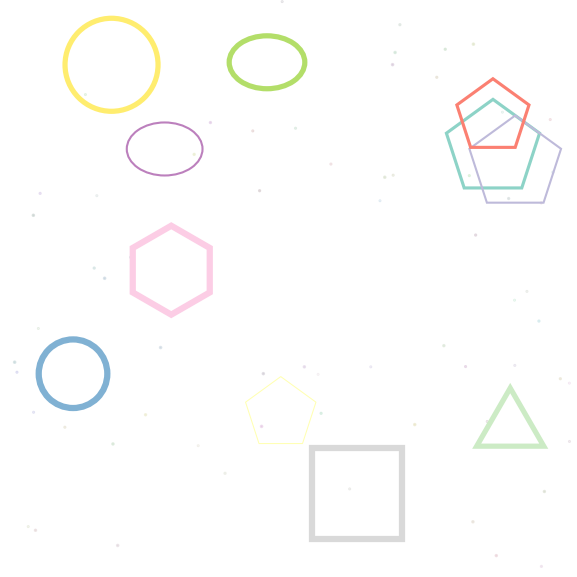[{"shape": "pentagon", "thickness": 1.5, "radius": 0.42, "center": [0.854, 0.742]}, {"shape": "pentagon", "thickness": 0.5, "radius": 0.32, "center": [0.486, 0.283]}, {"shape": "pentagon", "thickness": 1, "radius": 0.42, "center": [0.892, 0.716]}, {"shape": "pentagon", "thickness": 1.5, "radius": 0.33, "center": [0.854, 0.797]}, {"shape": "circle", "thickness": 3, "radius": 0.3, "center": [0.126, 0.352]}, {"shape": "oval", "thickness": 2.5, "radius": 0.33, "center": [0.462, 0.891]}, {"shape": "hexagon", "thickness": 3, "radius": 0.38, "center": [0.297, 0.531]}, {"shape": "square", "thickness": 3, "radius": 0.39, "center": [0.618, 0.145]}, {"shape": "oval", "thickness": 1, "radius": 0.33, "center": [0.285, 0.741]}, {"shape": "triangle", "thickness": 2.5, "radius": 0.34, "center": [0.884, 0.26]}, {"shape": "circle", "thickness": 2.5, "radius": 0.4, "center": [0.193, 0.887]}]